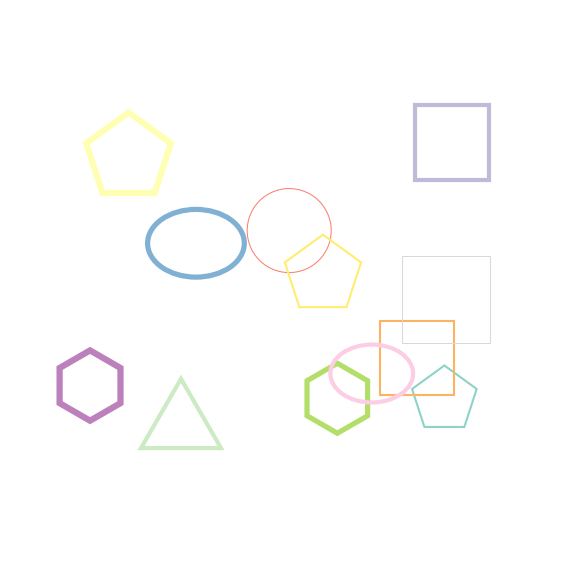[{"shape": "pentagon", "thickness": 1, "radius": 0.29, "center": [0.769, 0.307]}, {"shape": "pentagon", "thickness": 3, "radius": 0.39, "center": [0.223, 0.727]}, {"shape": "square", "thickness": 2, "radius": 0.32, "center": [0.782, 0.752]}, {"shape": "circle", "thickness": 0.5, "radius": 0.36, "center": [0.501, 0.6]}, {"shape": "oval", "thickness": 2.5, "radius": 0.42, "center": [0.339, 0.578]}, {"shape": "square", "thickness": 1, "radius": 0.32, "center": [0.722, 0.38]}, {"shape": "hexagon", "thickness": 2.5, "radius": 0.3, "center": [0.584, 0.31]}, {"shape": "oval", "thickness": 2, "radius": 0.36, "center": [0.644, 0.352]}, {"shape": "square", "thickness": 0.5, "radius": 0.38, "center": [0.772, 0.481]}, {"shape": "hexagon", "thickness": 3, "radius": 0.3, "center": [0.156, 0.332]}, {"shape": "triangle", "thickness": 2, "radius": 0.4, "center": [0.313, 0.263]}, {"shape": "pentagon", "thickness": 1, "radius": 0.35, "center": [0.559, 0.523]}]